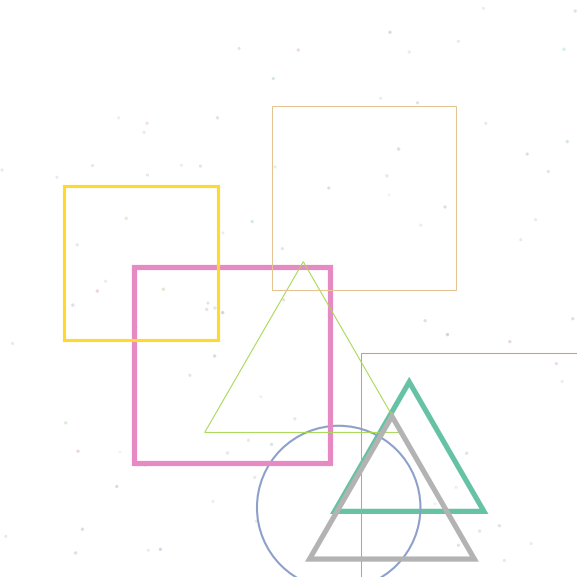[{"shape": "triangle", "thickness": 2.5, "radius": 0.75, "center": [0.709, 0.188]}, {"shape": "square", "thickness": 0.5, "radius": 1.0, "center": [0.824, 0.19]}, {"shape": "circle", "thickness": 1, "radius": 0.71, "center": [0.586, 0.12]}, {"shape": "square", "thickness": 2.5, "radius": 0.85, "center": [0.402, 0.368]}, {"shape": "triangle", "thickness": 0.5, "radius": 0.99, "center": [0.525, 0.349]}, {"shape": "square", "thickness": 1.5, "radius": 0.67, "center": [0.244, 0.544]}, {"shape": "square", "thickness": 0.5, "radius": 0.8, "center": [0.63, 0.656]}, {"shape": "triangle", "thickness": 2.5, "radius": 0.82, "center": [0.679, 0.113]}]